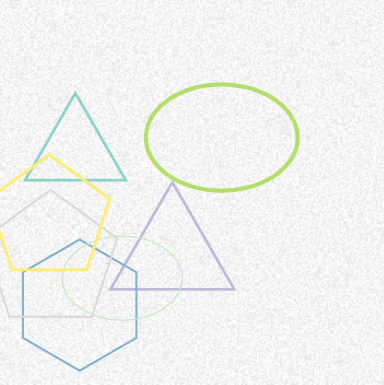[{"shape": "triangle", "thickness": 2, "radius": 0.75, "center": [0.196, 0.607]}, {"shape": "triangle", "thickness": 2, "radius": 0.93, "center": [0.448, 0.341]}, {"shape": "hexagon", "thickness": 1.5, "radius": 0.85, "center": [0.207, 0.208]}, {"shape": "oval", "thickness": 3, "radius": 0.99, "center": [0.576, 0.643]}, {"shape": "pentagon", "thickness": 1.5, "radius": 0.91, "center": [0.131, 0.325]}, {"shape": "oval", "thickness": 1, "radius": 0.78, "center": [0.318, 0.277]}, {"shape": "pentagon", "thickness": 2, "radius": 0.83, "center": [0.128, 0.433]}]